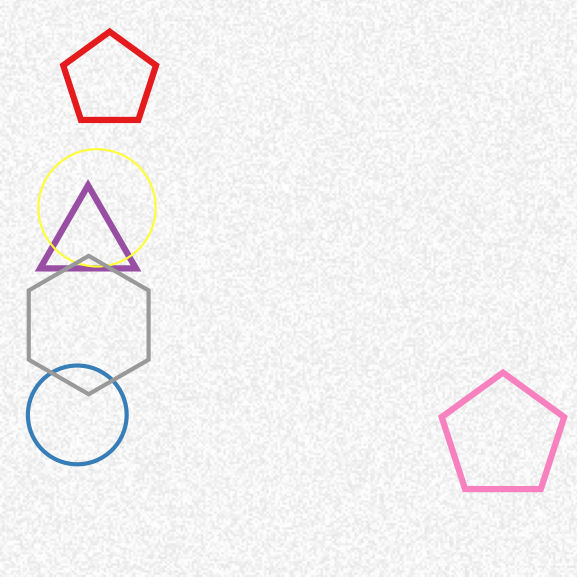[{"shape": "pentagon", "thickness": 3, "radius": 0.42, "center": [0.19, 0.86]}, {"shape": "circle", "thickness": 2, "radius": 0.43, "center": [0.134, 0.281]}, {"shape": "triangle", "thickness": 3, "radius": 0.48, "center": [0.152, 0.582]}, {"shape": "circle", "thickness": 1, "radius": 0.51, "center": [0.168, 0.639]}, {"shape": "pentagon", "thickness": 3, "radius": 0.56, "center": [0.871, 0.242]}, {"shape": "hexagon", "thickness": 2, "radius": 0.6, "center": [0.154, 0.436]}]